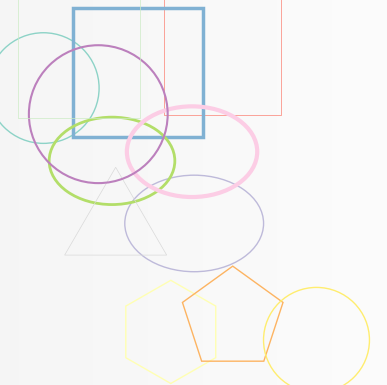[{"shape": "circle", "thickness": 1, "radius": 0.72, "center": [0.112, 0.771]}, {"shape": "hexagon", "thickness": 1, "radius": 0.67, "center": [0.441, 0.138]}, {"shape": "oval", "thickness": 1, "radius": 0.9, "center": [0.501, 0.42]}, {"shape": "square", "thickness": 0.5, "radius": 0.76, "center": [0.575, 0.851]}, {"shape": "square", "thickness": 2.5, "radius": 0.84, "center": [0.356, 0.811]}, {"shape": "pentagon", "thickness": 1, "radius": 0.68, "center": [0.601, 0.172]}, {"shape": "oval", "thickness": 2, "radius": 0.81, "center": [0.289, 0.582]}, {"shape": "oval", "thickness": 3, "radius": 0.84, "center": [0.496, 0.606]}, {"shape": "triangle", "thickness": 0.5, "radius": 0.76, "center": [0.298, 0.413]}, {"shape": "circle", "thickness": 1.5, "radius": 0.9, "center": [0.254, 0.703]}, {"shape": "square", "thickness": 0.5, "radius": 0.79, "center": [0.204, 0.851]}, {"shape": "circle", "thickness": 1, "radius": 0.68, "center": [0.817, 0.117]}]